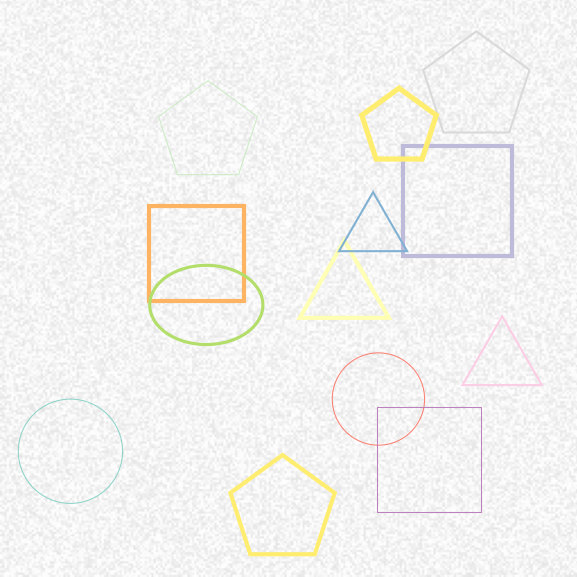[{"shape": "circle", "thickness": 0.5, "radius": 0.45, "center": [0.122, 0.218]}, {"shape": "triangle", "thickness": 2, "radius": 0.45, "center": [0.596, 0.493]}, {"shape": "square", "thickness": 2, "radius": 0.48, "center": [0.792, 0.652]}, {"shape": "circle", "thickness": 0.5, "radius": 0.4, "center": [0.655, 0.308]}, {"shape": "triangle", "thickness": 1, "radius": 0.34, "center": [0.646, 0.598]}, {"shape": "square", "thickness": 2, "radius": 0.41, "center": [0.34, 0.561]}, {"shape": "oval", "thickness": 1.5, "radius": 0.49, "center": [0.357, 0.471]}, {"shape": "triangle", "thickness": 1, "radius": 0.4, "center": [0.87, 0.372]}, {"shape": "pentagon", "thickness": 1, "radius": 0.48, "center": [0.825, 0.848]}, {"shape": "square", "thickness": 0.5, "radius": 0.45, "center": [0.743, 0.203]}, {"shape": "pentagon", "thickness": 0.5, "radius": 0.45, "center": [0.36, 0.769]}, {"shape": "pentagon", "thickness": 2.5, "radius": 0.34, "center": [0.691, 0.779]}, {"shape": "pentagon", "thickness": 2, "radius": 0.47, "center": [0.489, 0.116]}]